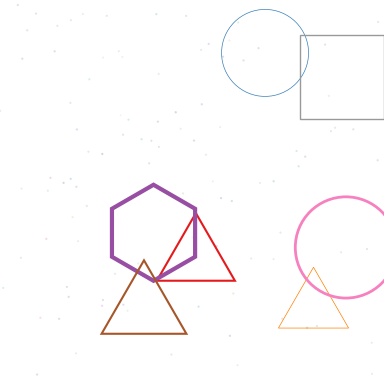[{"shape": "triangle", "thickness": 1.5, "radius": 0.59, "center": [0.509, 0.329]}, {"shape": "circle", "thickness": 0.5, "radius": 0.56, "center": [0.688, 0.863]}, {"shape": "hexagon", "thickness": 3, "radius": 0.62, "center": [0.399, 0.395]}, {"shape": "triangle", "thickness": 0.5, "radius": 0.53, "center": [0.814, 0.201]}, {"shape": "triangle", "thickness": 1.5, "radius": 0.64, "center": [0.374, 0.197]}, {"shape": "circle", "thickness": 2, "radius": 0.66, "center": [0.898, 0.357]}, {"shape": "square", "thickness": 1, "radius": 0.54, "center": [0.888, 0.799]}]